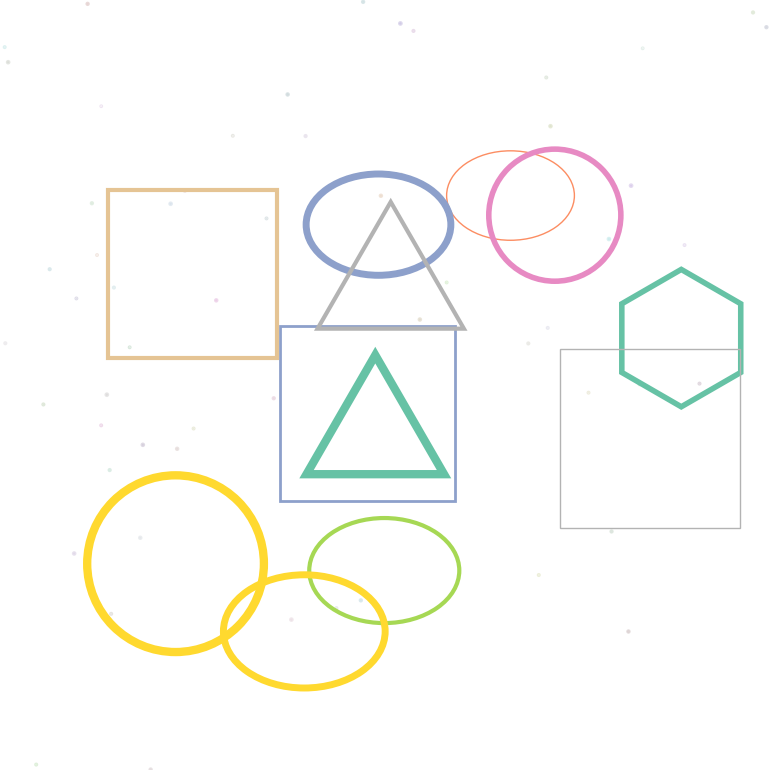[{"shape": "triangle", "thickness": 3, "radius": 0.52, "center": [0.487, 0.436]}, {"shape": "hexagon", "thickness": 2, "radius": 0.45, "center": [0.885, 0.561]}, {"shape": "oval", "thickness": 0.5, "radius": 0.41, "center": [0.663, 0.746]}, {"shape": "square", "thickness": 1, "radius": 0.57, "center": [0.477, 0.463]}, {"shape": "oval", "thickness": 2.5, "radius": 0.47, "center": [0.492, 0.708]}, {"shape": "circle", "thickness": 2, "radius": 0.43, "center": [0.721, 0.721]}, {"shape": "oval", "thickness": 1.5, "radius": 0.49, "center": [0.499, 0.259]}, {"shape": "circle", "thickness": 3, "radius": 0.57, "center": [0.228, 0.268]}, {"shape": "oval", "thickness": 2.5, "radius": 0.53, "center": [0.395, 0.18]}, {"shape": "square", "thickness": 1.5, "radius": 0.55, "center": [0.25, 0.644]}, {"shape": "square", "thickness": 0.5, "radius": 0.58, "center": [0.844, 0.43]}, {"shape": "triangle", "thickness": 1.5, "radius": 0.55, "center": [0.507, 0.628]}]